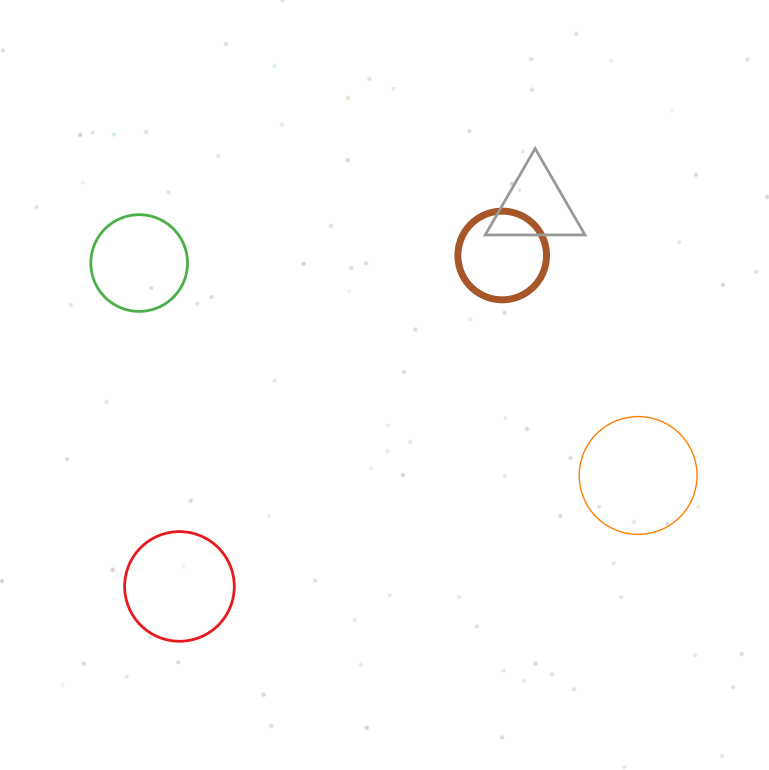[{"shape": "circle", "thickness": 1, "radius": 0.36, "center": [0.233, 0.238]}, {"shape": "circle", "thickness": 1, "radius": 0.31, "center": [0.181, 0.658]}, {"shape": "circle", "thickness": 0.5, "radius": 0.38, "center": [0.829, 0.382]}, {"shape": "circle", "thickness": 2.5, "radius": 0.29, "center": [0.652, 0.668]}, {"shape": "triangle", "thickness": 1, "radius": 0.37, "center": [0.695, 0.732]}]